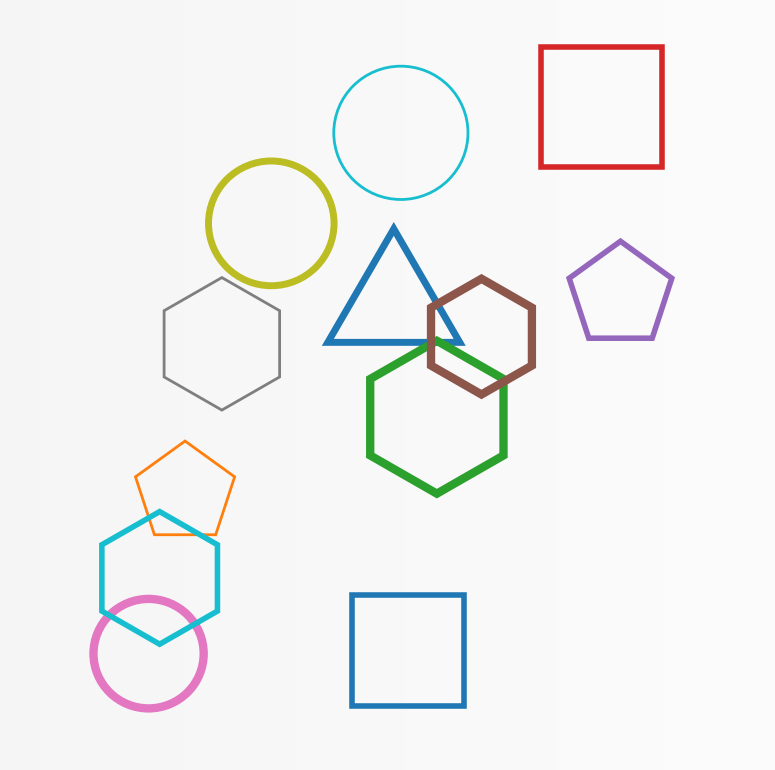[{"shape": "triangle", "thickness": 2.5, "radius": 0.49, "center": [0.508, 0.605]}, {"shape": "square", "thickness": 2, "radius": 0.36, "center": [0.526, 0.155]}, {"shape": "pentagon", "thickness": 1, "radius": 0.34, "center": [0.239, 0.36]}, {"shape": "hexagon", "thickness": 3, "radius": 0.5, "center": [0.564, 0.458]}, {"shape": "square", "thickness": 2, "radius": 0.39, "center": [0.776, 0.861]}, {"shape": "pentagon", "thickness": 2, "radius": 0.35, "center": [0.801, 0.617]}, {"shape": "hexagon", "thickness": 3, "radius": 0.38, "center": [0.621, 0.563]}, {"shape": "circle", "thickness": 3, "radius": 0.36, "center": [0.192, 0.151]}, {"shape": "hexagon", "thickness": 1, "radius": 0.43, "center": [0.286, 0.553]}, {"shape": "circle", "thickness": 2.5, "radius": 0.4, "center": [0.35, 0.71]}, {"shape": "hexagon", "thickness": 2, "radius": 0.43, "center": [0.206, 0.249]}, {"shape": "circle", "thickness": 1, "radius": 0.43, "center": [0.517, 0.827]}]